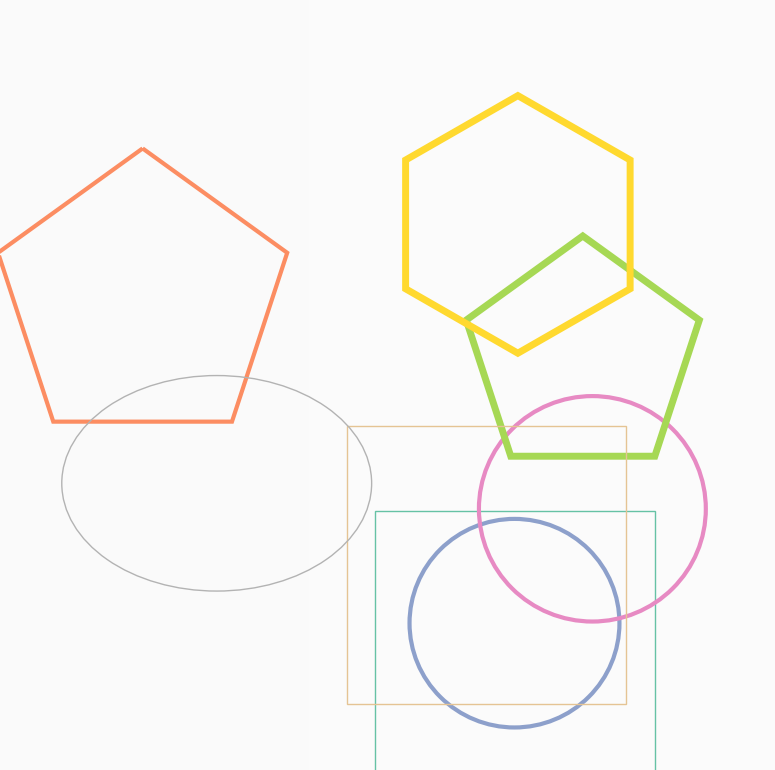[{"shape": "square", "thickness": 0.5, "radius": 0.9, "center": [0.664, 0.155]}, {"shape": "pentagon", "thickness": 1.5, "radius": 0.98, "center": [0.184, 0.611]}, {"shape": "circle", "thickness": 1.5, "radius": 0.68, "center": [0.664, 0.191]}, {"shape": "circle", "thickness": 1.5, "radius": 0.73, "center": [0.764, 0.339]}, {"shape": "pentagon", "thickness": 2.5, "radius": 0.79, "center": [0.752, 0.535]}, {"shape": "hexagon", "thickness": 2.5, "radius": 0.84, "center": [0.668, 0.709]}, {"shape": "square", "thickness": 0.5, "radius": 0.9, "center": [0.628, 0.266]}, {"shape": "oval", "thickness": 0.5, "radius": 1.0, "center": [0.28, 0.372]}]